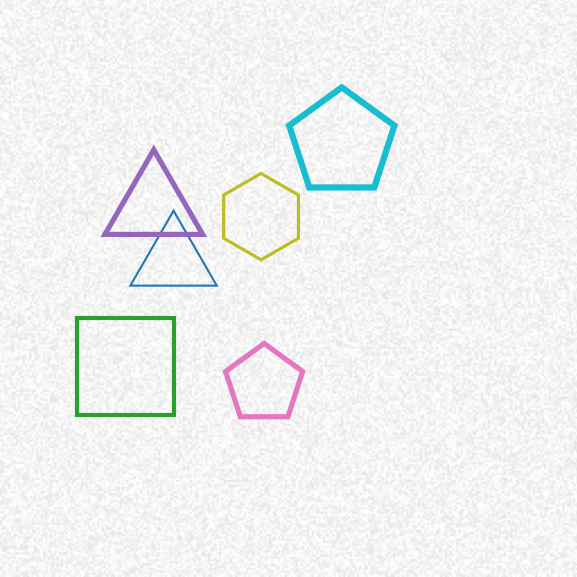[{"shape": "triangle", "thickness": 1, "radius": 0.43, "center": [0.301, 0.548]}, {"shape": "square", "thickness": 2, "radius": 0.42, "center": [0.217, 0.365]}, {"shape": "triangle", "thickness": 2.5, "radius": 0.49, "center": [0.266, 0.642]}, {"shape": "pentagon", "thickness": 2.5, "radius": 0.35, "center": [0.457, 0.334]}, {"shape": "hexagon", "thickness": 1.5, "radius": 0.37, "center": [0.452, 0.624]}, {"shape": "pentagon", "thickness": 3, "radius": 0.48, "center": [0.592, 0.752]}]